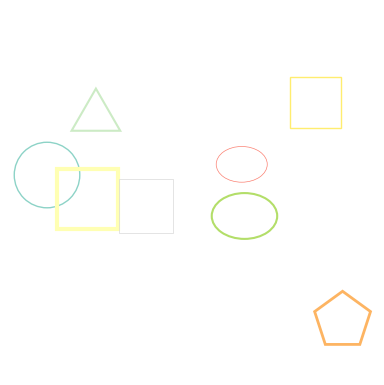[{"shape": "circle", "thickness": 1, "radius": 0.43, "center": [0.122, 0.545]}, {"shape": "square", "thickness": 3, "radius": 0.4, "center": [0.227, 0.483]}, {"shape": "oval", "thickness": 0.5, "radius": 0.33, "center": [0.628, 0.573]}, {"shape": "pentagon", "thickness": 2, "radius": 0.38, "center": [0.89, 0.167]}, {"shape": "oval", "thickness": 1.5, "radius": 0.43, "center": [0.635, 0.439]}, {"shape": "square", "thickness": 0.5, "radius": 0.35, "center": [0.379, 0.465]}, {"shape": "triangle", "thickness": 1.5, "radius": 0.36, "center": [0.249, 0.697]}, {"shape": "square", "thickness": 1, "radius": 0.33, "center": [0.82, 0.733]}]